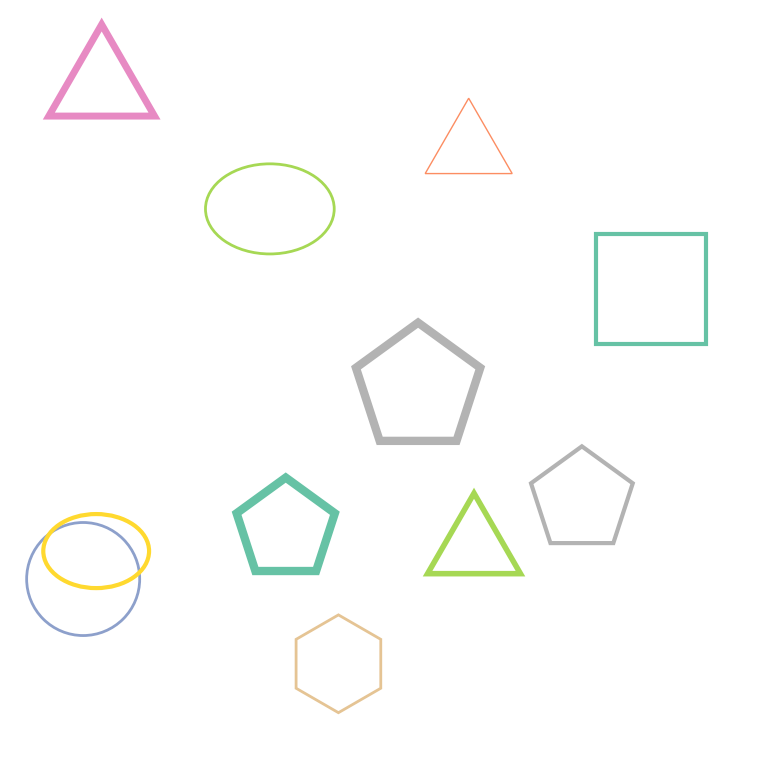[{"shape": "square", "thickness": 1.5, "radius": 0.36, "center": [0.846, 0.624]}, {"shape": "pentagon", "thickness": 3, "radius": 0.34, "center": [0.371, 0.313]}, {"shape": "triangle", "thickness": 0.5, "radius": 0.33, "center": [0.609, 0.807]}, {"shape": "circle", "thickness": 1, "radius": 0.37, "center": [0.108, 0.248]}, {"shape": "triangle", "thickness": 2.5, "radius": 0.4, "center": [0.132, 0.889]}, {"shape": "oval", "thickness": 1, "radius": 0.42, "center": [0.35, 0.729]}, {"shape": "triangle", "thickness": 2, "radius": 0.35, "center": [0.616, 0.29]}, {"shape": "oval", "thickness": 1.5, "radius": 0.34, "center": [0.125, 0.284]}, {"shape": "hexagon", "thickness": 1, "radius": 0.32, "center": [0.44, 0.138]}, {"shape": "pentagon", "thickness": 3, "radius": 0.42, "center": [0.543, 0.496]}, {"shape": "pentagon", "thickness": 1.5, "radius": 0.35, "center": [0.756, 0.351]}]